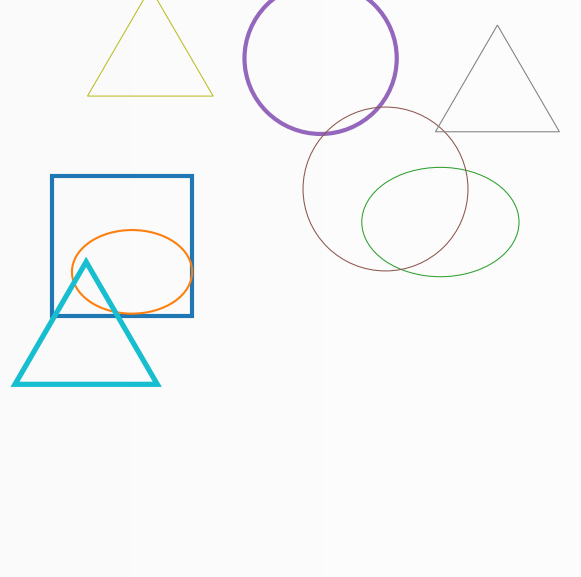[{"shape": "square", "thickness": 2, "radius": 0.6, "center": [0.21, 0.573]}, {"shape": "oval", "thickness": 1, "radius": 0.52, "center": [0.227, 0.528]}, {"shape": "oval", "thickness": 0.5, "radius": 0.68, "center": [0.758, 0.615]}, {"shape": "circle", "thickness": 2, "radius": 0.65, "center": [0.552, 0.898]}, {"shape": "circle", "thickness": 0.5, "radius": 0.71, "center": [0.663, 0.672]}, {"shape": "triangle", "thickness": 0.5, "radius": 0.62, "center": [0.856, 0.833]}, {"shape": "triangle", "thickness": 0.5, "radius": 0.62, "center": [0.259, 0.895]}, {"shape": "triangle", "thickness": 2.5, "radius": 0.71, "center": [0.148, 0.404]}]